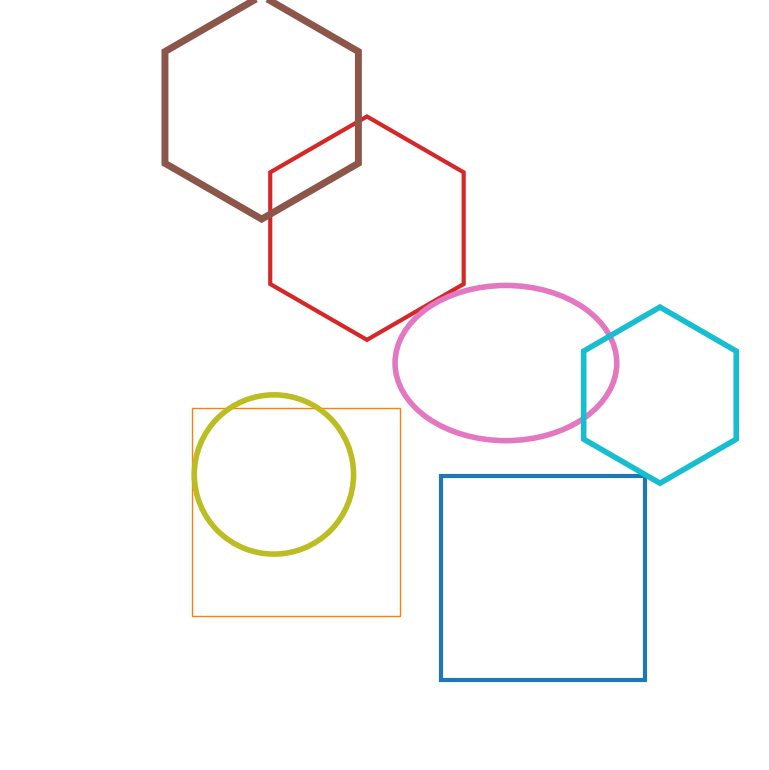[{"shape": "square", "thickness": 1.5, "radius": 0.66, "center": [0.705, 0.25]}, {"shape": "square", "thickness": 0.5, "radius": 0.67, "center": [0.385, 0.335]}, {"shape": "hexagon", "thickness": 1.5, "radius": 0.73, "center": [0.477, 0.704]}, {"shape": "hexagon", "thickness": 2.5, "radius": 0.73, "center": [0.34, 0.86]}, {"shape": "oval", "thickness": 2, "radius": 0.72, "center": [0.657, 0.529]}, {"shape": "circle", "thickness": 2, "radius": 0.52, "center": [0.356, 0.384]}, {"shape": "hexagon", "thickness": 2, "radius": 0.57, "center": [0.857, 0.487]}]